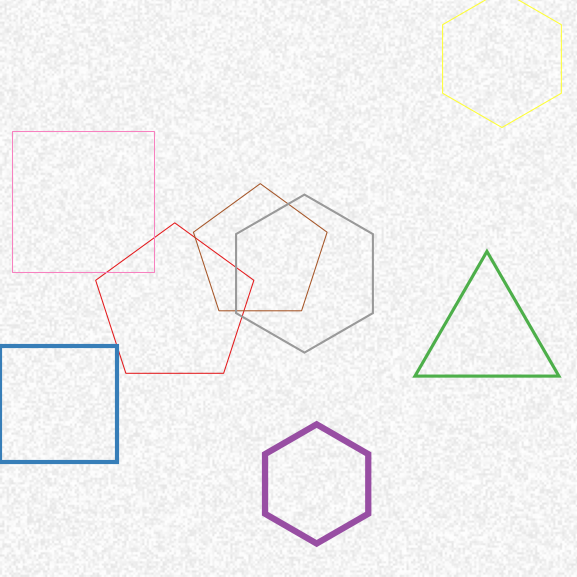[{"shape": "pentagon", "thickness": 0.5, "radius": 0.72, "center": [0.303, 0.469]}, {"shape": "square", "thickness": 2, "radius": 0.5, "center": [0.101, 0.299]}, {"shape": "triangle", "thickness": 1.5, "radius": 0.72, "center": [0.843, 0.42]}, {"shape": "hexagon", "thickness": 3, "radius": 0.52, "center": [0.548, 0.161]}, {"shape": "hexagon", "thickness": 0.5, "radius": 0.59, "center": [0.869, 0.897]}, {"shape": "pentagon", "thickness": 0.5, "radius": 0.61, "center": [0.451, 0.559]}, {"shape": "square", "thickness": 0.5, "radius": 0.61, "center": [0.144, 0.65]}, {"shape": "hexagon", "thickness": 1, "radius": 0.68, "center": [0.527, 0.525]}]